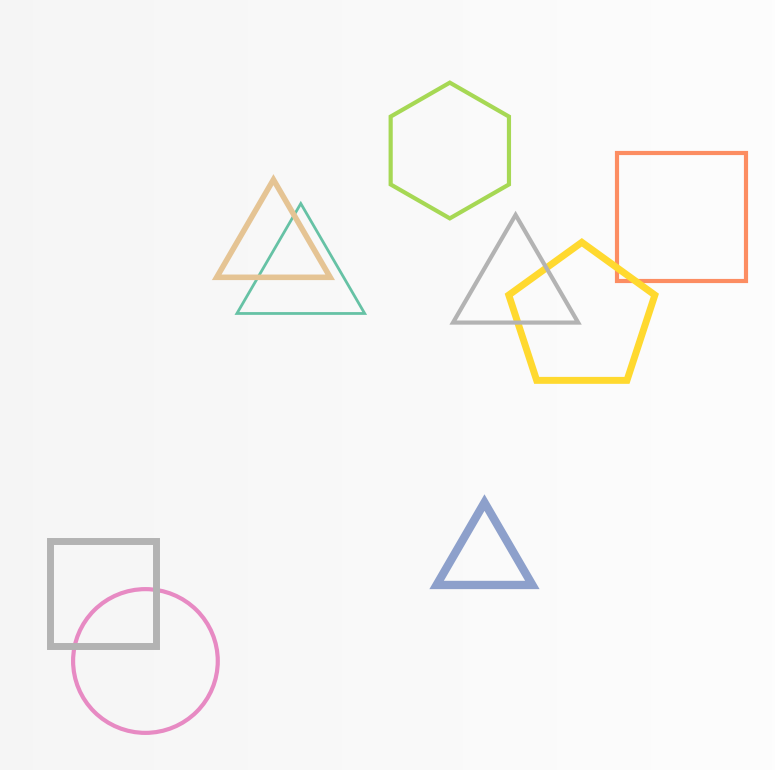[{"shape": "triangle", "thickness": 1, "radius": 0.48, "center": [0.388, 0.64]}, {"shape": "square", "thickness": 1.5, "radius": 0.42, "center": [0.879, 0.718]}, {"shape": "triangle", "thickness": 3, "radius": 0.36, "center": [0.625, 0.276]}, {"shape": "circle", "thickness": 1.5, "radius": 0.47, "center": [0.188, 0.142]}, {"shape": "hexagon", "thickness": 1.5, "radius": 0.44, "center": [0.58, 0.805]}, {"shape": "pentagon", "thickness": 2.5, "radius": 0.5, "center": [0.751, 0.586]}, {"shape": "triangle", "thickness": 2, "radius": 0.42, "center": [0.353, 0.682]}, {"shape": "triangle", "thickness": 1.5, "radius": 0.47, "center": [0.665, 0.628]}, {"shape": "square", "thickness": 2.5, "radius": 0.34, "center": [0.133, 0.229]}]